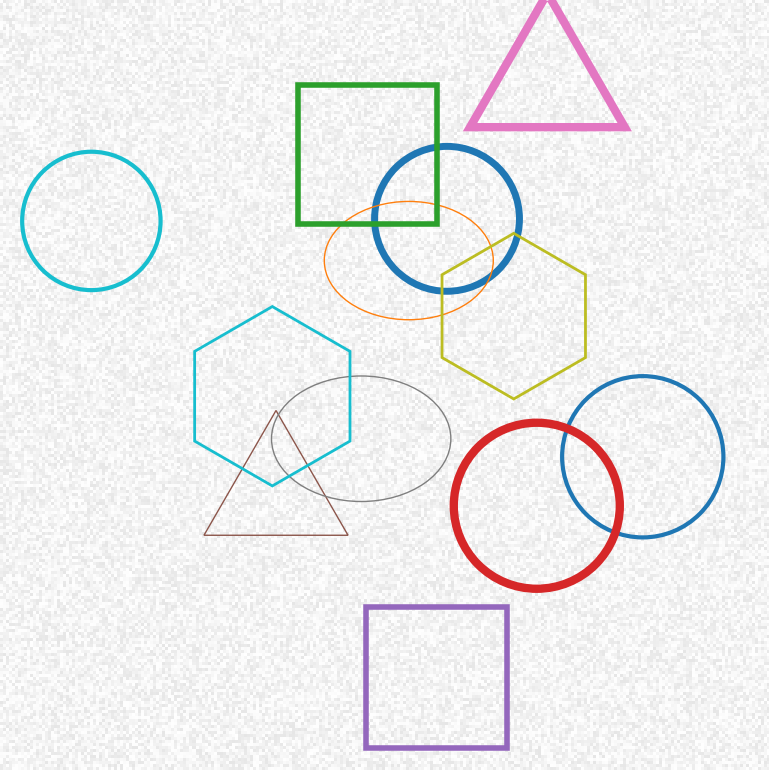[{"shape": "circle", "thickness": 1.5, "radius": 0.52, "center": [0.835, 0.407]}, {"shape": "circle", "thickness": 2.5, "radius": 0.47, "center": [0.581, 0.716]}, {"shape": "oval", "thickness": 0.5, "radius": 0.55, "center": [0.531, 0.662]}, {"shape": "square", "thickness": 2, "radius": 0.45, "center": [0.477, 0.8]}, {"shape": "circle", "thickness": 3, "radius": 0.54, "center": [0.697, 0.343]}, {"shape": "square", "thickness": 2, "radius": 0.46, "center": [0.567, 0.12]}, {"shape": "triangle", "thickness": 0.5, "radius": 0.54, "center": [0.358, 0.359]}, {"shape": "triangle", "thickness": 3, "radius": 0.58, "center": [0.711, 0.893]}, {"shape": "oval", "thickness": 0.5, "radius": 0.58, "center": [0.469, 0.43]}, {"shape": "hexagon", "thickness": 1, "radius": 0.54, "center": [0.667, 0.589]}, {"shape": "circle", "thickness": 1.5, "radius": 0.45, "center": [0.119, 0.713]}, {"shape": "hexagon", "thickness": 1, "radius": 0.58, "center": [0.354, 0.485]}]